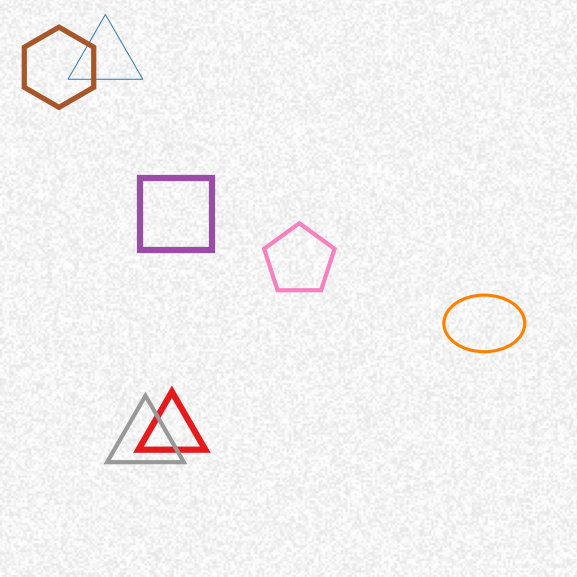[{"shape": "triangle", "thickness": 3, "radius": 0.33, "center": [0.298, 0.254]}, {"shape": "triangle", "thickness": 0.5, "radius": 0.37, "center": [0.182, 0.899]}, {"shape": "square", "thickness": 3, "radius": 0.31, "center": [0.304, 0.629]}, {"shape": "oval", "thickness": 1.5, "radius": 0.35, "center": [0.839, 0.439]}, {"shape": "hexagon", "thickness": 2.5, "radius": 0.35, "center": [0.102, 0.883]}, {"shape": "pentagon", "thickness": 2, "radius": 0.32, "center": [0.518, 0.548]}, {"shape": "triangle", "thickness": 2, "radius": 0.38, "center": [0.252, 0.237]}]